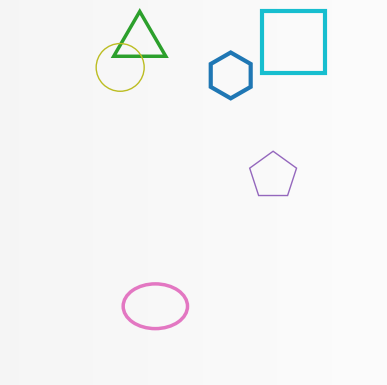[{"shape": "hexagon", "thickness": 3, "radius": 0.3, "center": [0.595, 0.804]}, {"shape": "triangle", "thickness": 2.5, "radius": 0.39, "center": [0.361, 0.893]}, {"shape": "pentagon", "thickness": 1, "radius": 0.32, "center": [0.705, 0.544]}, {"shape": "oval", "thickness": 2.5, "radius": 0.42, "center": [0.401, 0.205]}, {"shape": "circle", "thickness": 1, "radius": 0.31, "center": [0.31, 0.825]}, {"shape": "square", "thickness": 3, "radius": 0.41, "center": [0.757, 0.891]}]